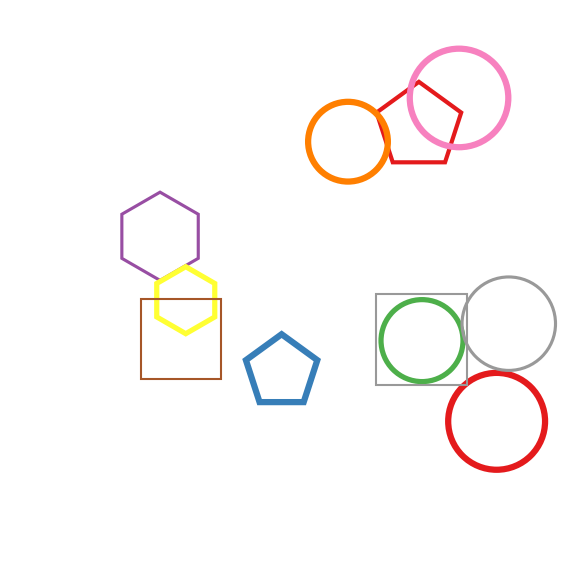[{"shape": "circle", "thickness": 3, "radius": 0.42, "center": [0.86, 0.27]}, {"shape": "pentagon", "thickness": 2, "radius": 0.39, "center": [0.725, 0.78]}, {"shape": "pentagon", "thickness": 3, "radius": 0.32, "center": [0.488, 0.355]}, {"shape": "circle", "thickness": 2.5, "radius": 0.35, "center": [0.731, 0.409]}, {"shape": "hexagon", "thickness": 1.5, "radius": 0.38, "center": [0.277, 0.59]}, {"shape": "circle", "thickness": 3, "radius": 0.35, "center": [0.603, 0.754]}, {"shape": "hexagon", "thickness": 2.5, "radius": 0.29, "center": [0.322, 0.479]}, {"shape": "square", "thickness": 1, "radius": 0.34, "center": [0.313, 0.412]}, {"shape": "circle", "thickness": 3, "radius": 0.43, "center": [0.795, 0.83]}, {"shape": "circle", "thickness": 1.5, "radius": 0.4, "center": [0.881, 0.439]}, {"shape": "square", "thickness": 1, "radius": 0.39, "center": [0.73, 0.411]}]